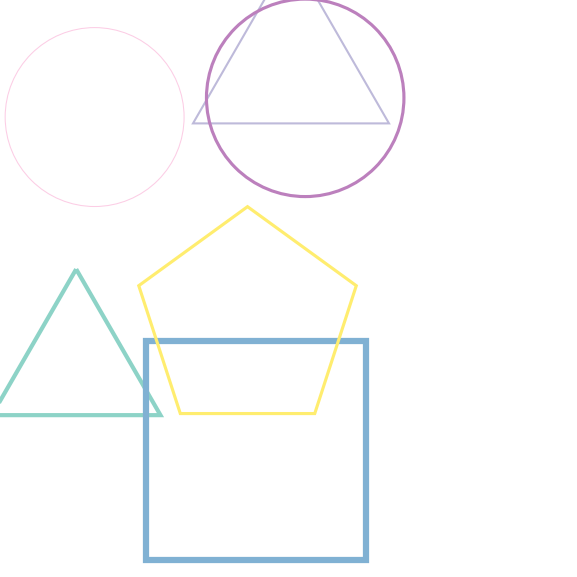[{"shape": "triangle", "thickness": 2, "radius": 0.84, "center": [0.132, 0.365]}, {"shape": "triangle", "thickness": 1, "radius": 0.98, "center": [0.504, 0.883]}, {"shape": "square", "thickness": 3, "radius": 0.95, "center": [0.444, 0.219]}, {"shape": "circle", "thickness": 0.5, "radius": 0.77, "center": [0.164, 0.796]}, {"shape": "circle", "thickness": 1.5, "radius": 0.85, "center": [0.528, 0.83]}, {"shape": "pentagon", "thickness": 1.5, "radius": 0.99, "center": [0.429, 0.443]}]